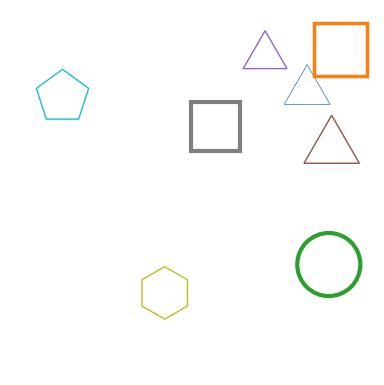[{"shape": "triangle", "thickness": 0.5, "radius": 0.34, "center": [0.798, 0.763]}, {"shape": "square", "thickness": 2.5, "radius": 0.34, "center": [0.885, 0.871]}, {"shape": "circle", "thickness": 3, "radius": 0.41, "center": [0.854, 0.313]}, {"shape": "triangle", "thickness": 1, "radius": 0.33, "center": [0.689, 0.855]}, {"shape": "triangle", "thickness": 1, "radius": 0.42, "center": [0.862, 0.617]}, {"shape": "square", "thickness": 3, "radius": 0.32, "center": [0.56, 0.671]}, {"shape": "hexagon", "thickness": 1, "radius": 0.34, "center": [0.428, 0.239]}, {"shape": "pentagon", "thickness": 1, "radius": 0.36, "center": [0.162, 0.748]}]